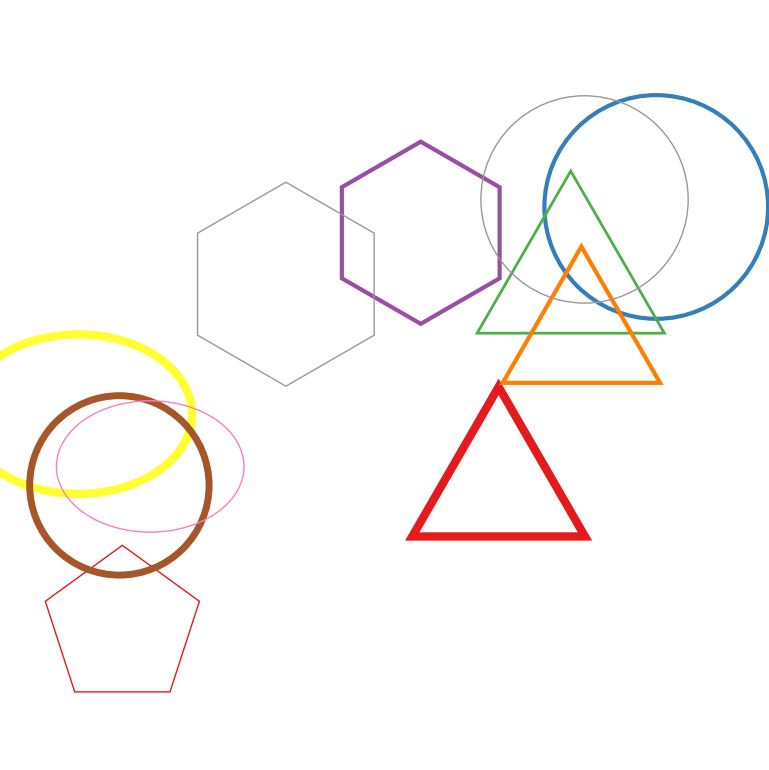[{"shape": "pentagon", "thickness": 0.5, "radius": 0.53, "center": [0.159, 0.187]}, {"shape": "triangle", "thickness": 3, "radius": 0.65, "center": [0.648, 0.368]}, {"shape": "circle", "thickness": 1.5, "radius": 0.73, "center": [0.852, 0.731]}, {"shape": "triangle", "thickness": 1, "radius": 0.7, "center": [0.741, 0.637]}, {"shape": "hexagon", "thickness": 1.5, "radius": 0.59, "center": [0.546, 0.698]}, {"shape": "triangle", "thickness": 1.5, "radius": 0.59, "center": [0.755, 0.562]}, {"shape": "oval", "thickness": 3, "radius": 0.74, "center": [0.101, 0.462]}, {"shape": "circle", "thickness": 2.5, "radius": 0.58, "center": [0.155, 0.37]}, {"shape": "oval", "thickness": 0.5, "radius": 0.61, "center": [0.195, 0.394]}, {"shape": "hexagon", "thickness": 0.5, "radius": 0.66, "center": [0.371, 0.631]}, {"shape": "circle", "thickness": 0.5, "radius": 0.67, "center": [0.759, 0.741]}]